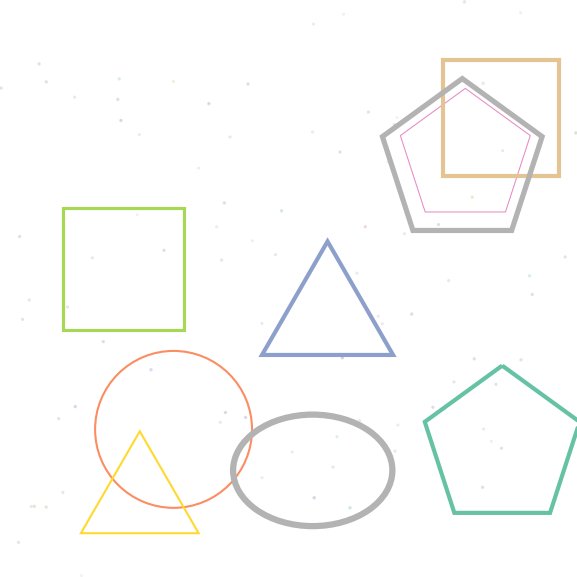[{"shape": "pentagon", "thickness": 2, "radius": 0.7, "center": [0.87, 0.225]}, {"shape": "circle", "thickness": 1, "radius": 0.68, "center": [0.301, 0.256]}, {"shape": "triangle", "thickness": 2, "radius": 0.66, "center": [0.567, 0.45]}, {"shape": "pentagon", "thickness": 0.5, "radius": 0.59, "center": [0.806, 0.728]}, {"shape": "square", "thickness": 1.5, "radius": 0.53, "center": [0.214, 0.534]}, {"shape": "triangle", "thickness": 1, "radius": 0.59, "center": [0.242, 0.135]}, {"shape": "square", "thickness": 2, "radius": 0.5, "center": [0.868, 0.795]}, {"shape": "oval", "thickness": 3, "radius": 0.69, "center": [0.542, 0.185]}, {"shape": "pentagon", "thickness": 2.5, "radius": 0.73, "center": [0.8, 0.718]}]